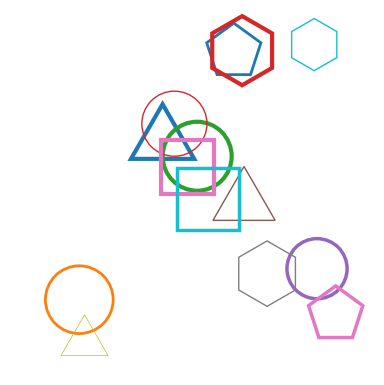[{"shape": "triangle", "thickness": 3, "radius": 0.47, "center": [0.422, 0.635]}, {"shape": "pentagon", "thickness": 2, "radius": 0.37, "center": [0.607, 0.866]}, {"shape": "circle", "thickness": 2, "radius": 0.44, "center": [0.206, 0.222]}, {"shape": "circle", "thickness": 3, "radius": 0.45, "center": [0.512, 0.594]}, {"shape": "hexagon", "thickness": 3, "radius": 0.45, "center": [0.629, 0.868]}, {"shape": "circle", "thickness": 1, "radius": 0.42, "center": [0.453, 0.679]}, {"shape": "circle", "thickness": 2.5, "radius": 0.39, "center": [0.823, 0.302]}, {"shape": "triangle", "thickness": 1, "radius": 0.47, "center": [0.634, 0.474]}, {"shape": "pentagon", "thickness": 2.5, "radius": 0.37, "center": [0.872, 0.183]}, {"shape": "square", "thickness": 3, "radius": 0.35, "center": [0.487, 0.567]}, {"shape": "hexagon", "thickness": 1, "radius": 0.42, "center": [0.694, 0.289]}, {"shape": "triangle", "thickness": 0.5, "radius": 0.35, "center": [0.22, 0.111]}, {"shape": "hexagon", "thickness": 1, "radius": 0.34, "center": [0.816, 0.884]}, {"shape": "square", "thickness": 2.5, "radius": 0.4, "center": [0.54, 0.482]}]